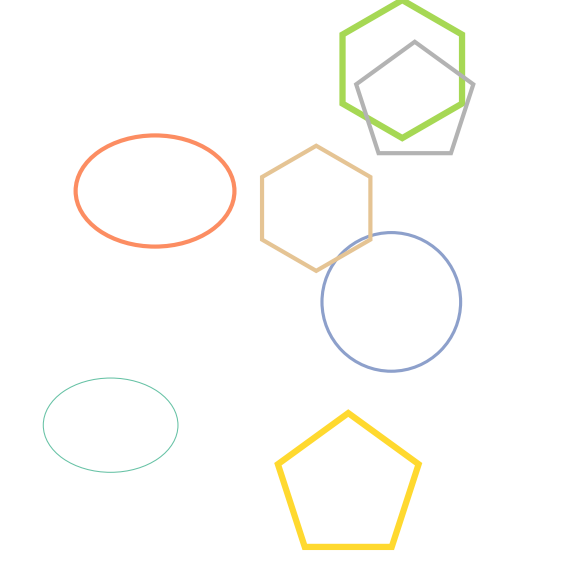[{"shape": "oval", "thickness": 0.5, "radius": 0.58, "center": [0.192, 0.263]}, {"shape": "oval", "thickness": 2, "radius": 0.69, "center": [0.268, 0.668]}, {"shape": "circle", "thickness": 1.5, "radius": 0.6, "center": [0.678, 0.476]}, {"shape": "hexagon", "thickness": 3, "radius": 0.6, "center": [0.697, 0.88]}, {"shape": "pentagon", "thickness": 3, "radius": 0.64, "center": [0.603, 0.156]}, {"shape": "hexagon", "thickness": 2, "radius": 0.54, "center": [0.548, 0.638]}, {"shape": "pentagon", "thickness": 2, "radius": 0.53, "center": [0.718, 0.82]}]